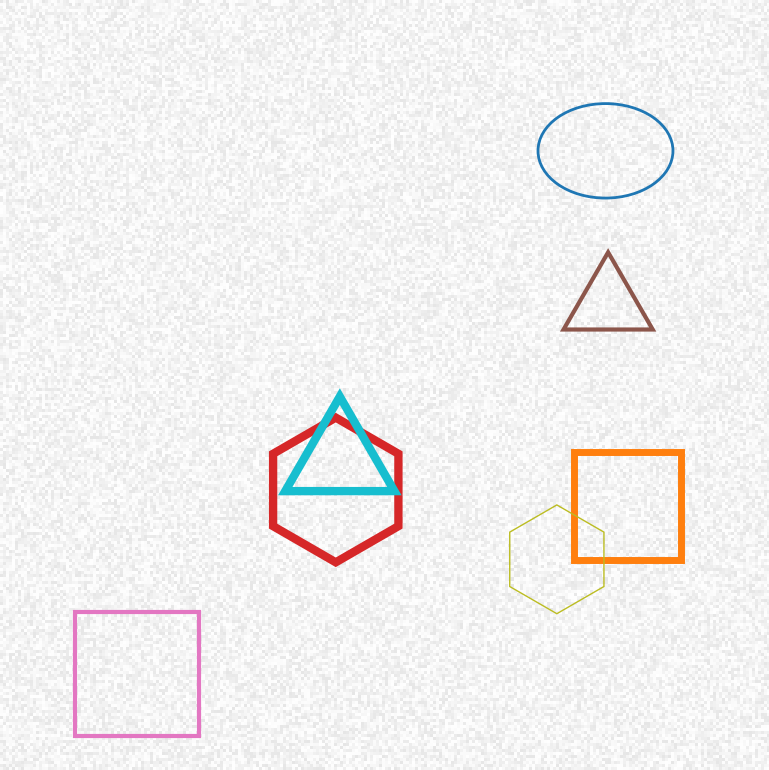[{"shape": "oval", "thickness": 1, "radius": 0.44, "center": [0.786, 0.804]}, {"shape": "square", "thickness": 2.5, "radius": 0.35, "center": [0.815, 0.343]}, {"shape": "hexagon", "thickness": 3, "radius": 0.47, "center": [0.436, 0.364]}, {"shape": "triangle", "thickness": 1.5, "radius": 0.33, "center": [0.79, 0.605]}, {"shape": "square", "thickness": 1.5, "radius": 0.4, "center": [0.178, 0.124]}, {"shape": "hexagon", "thickness": 0.5, "radius": 0.35, "center": [0.723, 0.274]}, {"shape": "triangle", "thickness": 3, "radius": 0.41, "center": [0.441, 0.403]}]